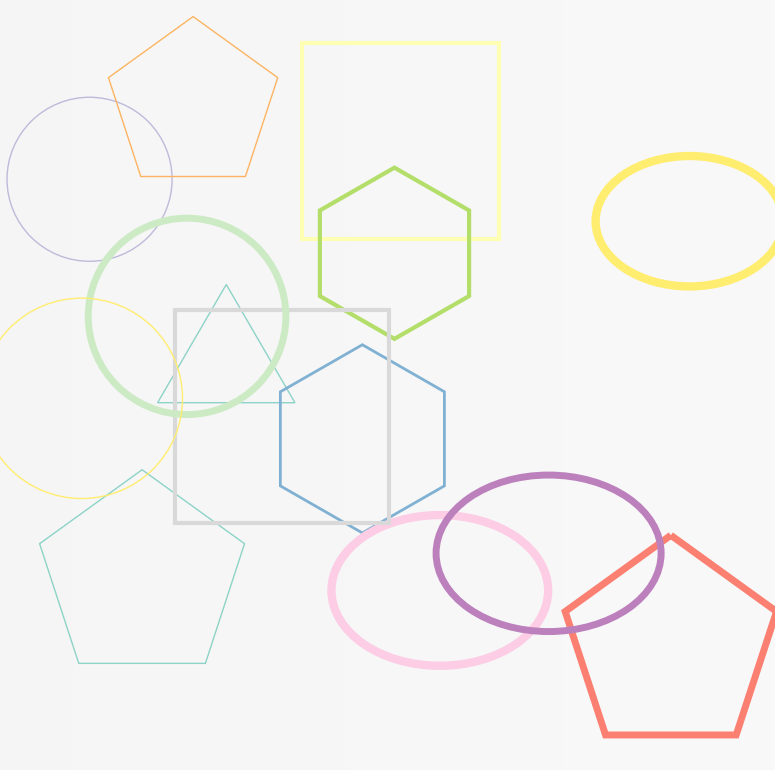[{"shape": "triangle", "thickness": 0.5, "radius": 0.51, "center": [0.292, 0.528]}, {"shape": "pentagon", "thickness": 0.5, "radius": 0.7, "center": [0.183, 0.251]}, {"shape": "square", "thickness": 1.5, "radius": 0.64, "center": [0.516, 0.817]}, {"shape": "circle", "thickness": 0.5, "radius": 0.53, "center": [0.116, 0.767]}, {"shape": "pentagon", "thickness": 2.5, "radius": 0.72, "center": [0.866, 0.161]}, {"shape": "hexagon", "thickness": 1, "radius": 0.61, "center": [0.468, 0.43]}, {"shape": "pentagon", "thickness": 0.5, "radius": 0.57, "center": [0.249, 0.864]}, {"shape": "hexagon", "thickness": 1.5, "radius": 0.56, "center": [0.509, 0.671]}, {"shape": "oval", "thickness": 3, "radius": 0.7, "center": [0.567, 0.233]}, {"shape": "square", "thickness": 1.5, "radius": 0.69, "center": [0.364, 0.459]}, {"shape": "oval", "thickness": 2.5, "radius": 0.73, "center": [0.708, 0.281]}, {"shape": "circle", "thickness": 2.5, "radius": 0.64, "center": [0.241, 0.589]}, {"shape": "oval", "thickness": 3, "radius": 0.6, "center": [0.89, 0.713]}, {"shape": "circle", "thickness": 0.5, "radius": 0.65, "center": [0.105, 0.483]}]